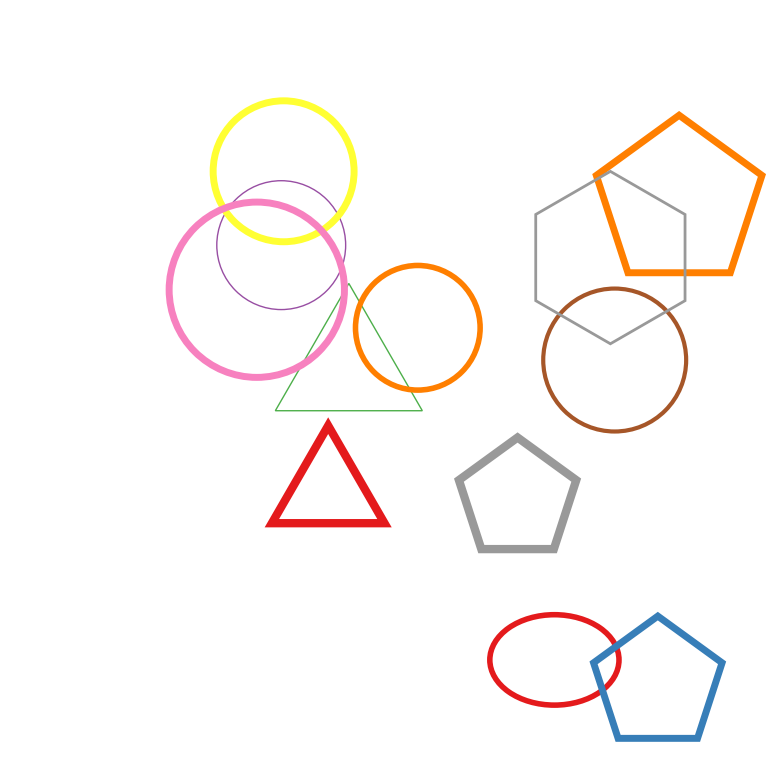[{"shape": "oval", "thickness": 2, "radius": 0.42, "center": [0.72, 0.143]}, {"shape": "triangle", "thickness": 3, "radius": 0.42, "center": [0.426, 0.363]}, {"shape": "pentagon", "thickness": 2.5, "radius": 0.44, "center": [0.854, 0.112]}, {"shape": "triangle", "thickness": 0.5, "radius": 0.55, "center": [0.453, 0.522]}, {"shape": "circle", "thickness": 0.5, "radius": 0.42, "center": [0.365, 0.682]}, {"shape": "pentagon", "thickness": 2.5, "radius": 0.57, "center": [0.882, 0.737]}, {"shape": "circle", "thickness": 2, "radius": 0.4, "center": [0.543, 0.574]}, {"shape": "circle", "thickness": 2.5, "radius": 0.46, "center": [0.368, 0.778]}, {"shape": "circle", "thickness": 1.5, "radius": 0.46, "center": [0.798, 0.532]}, {"shape": "circle", "thickness": 2.5, "radius": 0.57, "center": [0.333, 0.624]}, {"shape": "hexagon", "thickness": 1, "radius": 0.56, "center": [0.793, 0.665]}, {"shape": "pentagon", "thickness": 3, "radius": 0.4, "center": [0.672, 0.352]}]